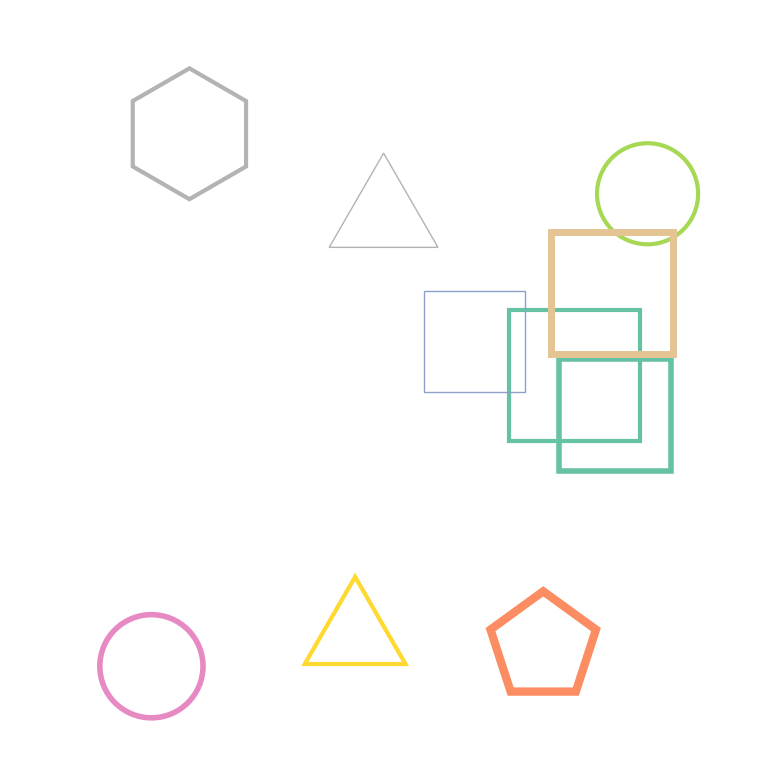[{"shape": "square", "thickness": 1.5, "radius": 0.43, "center": [0.746, 0.512]}, {"shape": "square", "thickness": 2, "radius": 0.37, "center": [0.799, 0.461]}, {"shape": "pentagon", "thickness": 3, "radius": 0.36, "center": [0.706, 0.16]}, {"shape": "square", "thickness": 0.5, "radius": 0.33, "center": [0.616, 0.557]}, {"shape": "circle", "thickness": 2, "radius": 0.34, "center": [0.197, 0.135]}, {"shape": "circle", "thickness": 1.5, "radius": 0.33, "center": [0.841, 0.748]}, {"shape": "triangle", "thickness": 1.5, "radius": 0.38, "center": [0.461, 0.175]}, {"shape": "square", "thickness": 2.5, "radius": 0.4, "center": [0.795, 0.62]}, {"shape": "triangle", "thickness": 0.5, "radius": 0.41, "center": [0.498, 0.72]}, {"shape": "hexagon", "thickness": 1.5, "radius": 0.42, "center": [0.246, 0.826]}]